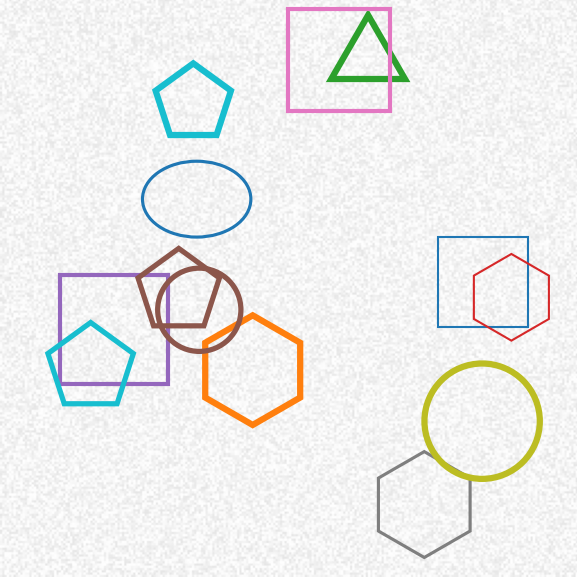[{"shape": "oval", "thickness": 1.5, "radius": 0.47, "center": [0.341, 0.654]}, {"shape": "square", "thickness": 1, "radius": 0.39, "center": [0.837, 0.511]}, {"shape": "hexagon", "thickness": 3, "radius": 0.47, "center": [0.438, 0.358]}, {"shape": "triangle", "thickness": 3, "radius": 0.37, "center": [0.637, 0.899]}, {"shape": "hexagon", "thickness": 1, "radius": 0.38, "center": [0.886, 0.484]}, {"shape": "square", "thickness": 2, "radius": 0.47, "center": [0.197, 0.429]}, {"shape": "pentagon", "thickness": 2.5, "radius": 0.37, "center": [0.309, 0.495]}, {"shape": "circle", "thickness": 2.5, "radius": 0.36, "center": [0.345, 0.463]}, {"shape": "square", "thickness": 2, "radius": 0.44, "center": [0.587, 0.895]}, {"shape": "hexagon", "thickness": 1.5, "radius": 0.46, "center": [0.735, 0.125]}, {"shape": "circle", "thickness": 3, "radius": 0.5, "center": [0.835, 0.27]}, {"shape": "pentagon", "thickness": 3, "radius": 0.34, "center": [0.335, 0.821]}, {"shape": "pentagon", "thickness": 2.5, "radius": 0.39, "center": [0.157, 0.363]}]